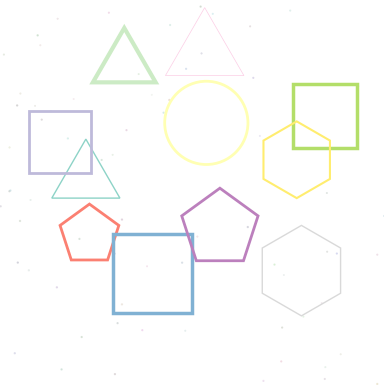[{"shape": "triangle", "thickness": 1, "radius": 0.51, "center": [0.223, 0.537]}, {"shape": "circle", "thickness": 2, "radius": 0.54, "center": [0.536, 0.681]}, {"shape": "square", "thickness": 2, "radius": 0.4, "center": [0.157, 0.63]}, {"shape": "pentagon", "thickness": 2, "radius": 0.4, "center": [0.232, 0.39]}, {"shape": "square", "thickness": 2.5, "radius": 0.51, "center": [0.395, 0.291]}, {"shape": "square", "thickness": 2.5, "radius": 0.41, "center": [0.845, 0.699]}, {"shape": "triangle", "thickness": 0.5, "radius": 0.59, "center": [0.532, 0.863]}, {"shape": "hexagon", "thickness": 1, "radius": 0.59, "center": [0.783, 0.297]}, {"shape": "pentagon", "thickness": 2, "radius": 0.52, "center": [0.571, 0.407]}, {"shape": "triangle", "thickness": 3, "radius": 0.47, "center": [0.323, 0.833]}, {"shape": "hexagon", "thickness": 1.5, "radius": 0.5, "center": [0.771, 0.585]}]